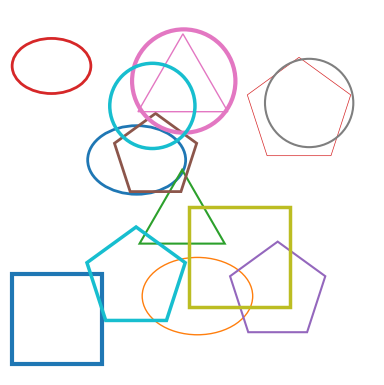[{"shape": "oval", "thickness": 2, "radius": 0.64, "center": [0.355, 0.585]}, {"shape": "square", "thickness": 3, "radius": 0.58, "center": [0.148, 0.171]}, {"shape": "oval", "thickness": 1, "radius": 0.72, "center": [0.513, 0.231]}, {"shape": "triangle", "thickness": 1.5, "radius": 0.64, "center": [0.473, 0.431]}, {"shape": "pentagon", "thickness": 0.5, "radius": 0.71, "center": [0.777, 0.71]}, {"shape": "oval", "thickness": 2, "radius": 0.51, "center": [0.134, 0.829]}, {"shape": "pentagon", "thickness": 1.5, "radius": 0.65, "center": [0.721, 0.242]}, {"shape": "pentagon", "thickness": 2, "radius": 0.56, "center": [0.404, 0.593]}, {"shape": "circle", "thickness": 3, "radius": 0.67, "center": [0.477, 0.789]}, {"shape": "triangle", "thickness": 1, "radius": 0.67, "center": [0.475, 0.777]}, {"shape": "circle", "thickness": 1.5, "radius": 0.57, "center": [0.803, 0.733]}, {"shape": "square", "thickness": 2.5, "radius": 0.65, "center": [0.622, 0.332]}, {"shape": "pentagon", "thickness": 2.5, "radius": 0.67, "center": [0.353, 0.276]}, {"shape": "circle", "thickness": 2.5, "radius": 0.55, "center": [0.396, 0.725]}]